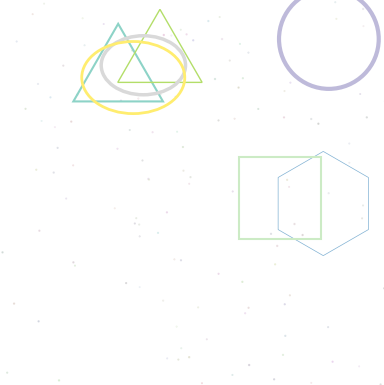[{"shape": "triangle", "thickness": 1.5, "radius": 0.67, "center": [0.307, 0.804]}, {"shape": "circle", "thickness": 3, "radius": 0.65, "center": [0.854, 0.899]}, {"shape": "hexagon", "thickness": 0.5, "radius": 0.68, "center": [0.84, 0.471]}, {"shape": "triangle", "thickness": 1, "radius": 0.63, "center": [0.415, 0.849]}, {"shape": "oval", "thickness": 2.5, "radius": 0.55, "center": [0.372, 0.831]}, {"shape": "square", "thickness": 1.5, "radius": 0.53, "center": [0.727, 0.486]}, {"shape": "oval", "thickness": 2, "radius": 0.67, "center": [0.346, 0.799]}]